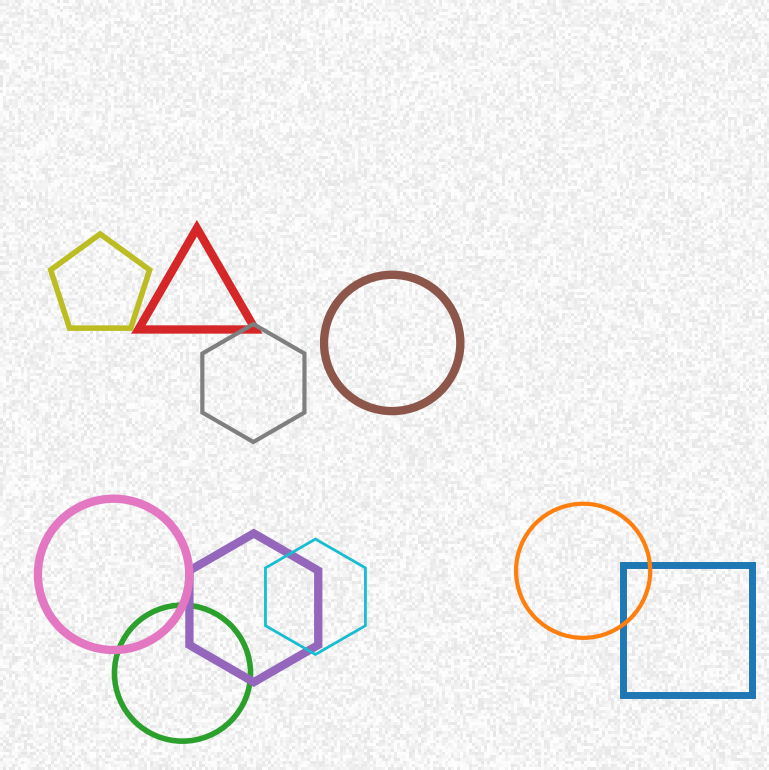[{"shape": "square", "thickness": 2.5, "radius": 0.42, "center": [0.893, 0.182]}, {"shape": "circle", "thickness": 1.5, "radius": 0.44, "center": [0.757, 0.259]}, {"shape": "circle", "thickness": 2, "radius": 0.44, "center": [0.237, 0.126]}, {"shape": "triangle", "thickness": 3, "radius": 0.44, "center": [0.256, 0.616]}, {"shape": "hexagon", "thickness": 3, "radius": 0.48, "center": [0.33, 0.211]}, {"shape": "circle", "thickness": 3, "radius": 0.44, "center": [0.509, 0.555]}, {"shape": "circle", "thickness": 3, "radius": 0.49, "center": [0.148, 0.254]}, {"shape": "hexagon", "thickness": 1.5, "radius": 0.38, "center": [0.329, 0.503]}, {"shape": "pentagon", "thickness": 2, "radius": 0.34, "center": [0.13, 0.629]}, {"shape": "hexagon", "thickness": 1, "radius": 0.37, "center": [0.41, 0.225]}]